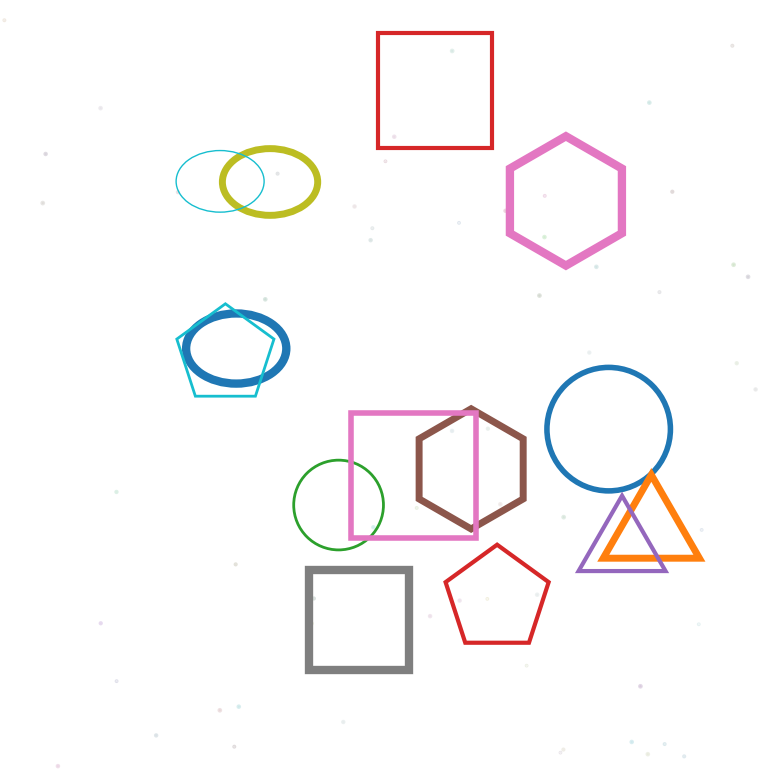[{"shape": "oval", "thickness": 3, "radius": 0.33, "center": [0.307, 0.547]}, {"shape": "circle", "thickness": 2, "radius": 0.4, "center": [0.79, 0.443]}, {"shape": "triangle", "thickness": 2.5, "radius": 0.36, "center": [0.846, 0.311]}, {"shape": "circle", "thickness": 1, "radius": 0.29, "center": [0.44, 0.344]}, {"shape": "square", "thickness": 1.5, "radius": 0.37, "center": [0.565, 0.883]}, {"shape": "pentagon", "thickness": 1.5, "radius": 0.35, "center": [0.646, 0.222]}, {"shape": "triangle", "thickness": 1.5, "radius": 0.33, "center": [0.808, 0.291]}, {"shape": "hexagon", "thickness": 2.5, "radius": 0.39, "center": [0.612, 0.391]}, {"shape": "square", "thickness": 2, "radius": 0.4, "center": [0.537, 0.383]}, {"shape": "hexagon", "thickness": 3, "radius": 0.42, "center": [0.735, 0.739]}, {"shape": "square", "thickness": 3, "radius": 0.33, "center": [0.466, 0.194]}, {"shape": "oval", "thickness": 2.5, "radius": 0.31, "center": [0.351, 0.764]}, {"shape": "oval", "thickness": 0.5, "radius": 0.29, "center": [0.286, 0.764]}, {"shape": "pentagon", "thickness": 1, "radius": 0.33, "center": [0.293, 0.539]}]